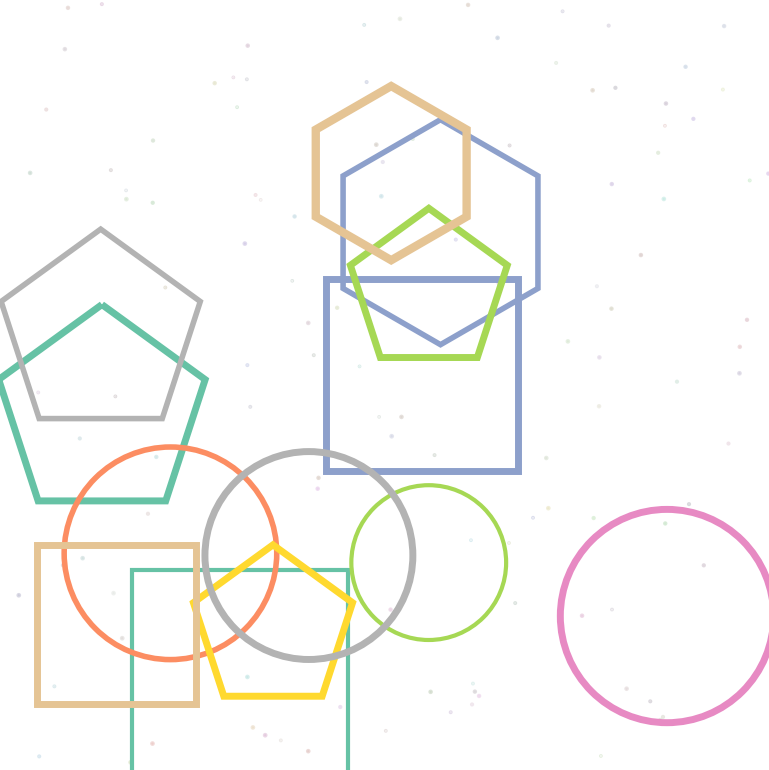[{"shape": "square", "thickness": 1.5, "radius": 0.7, "center": [0.312, 0.12]}, {"shape": "pentagon", "thickness": 2.5, "radius": 0.7, "center": [0.132, 0.464]}, {"shape": "circle", "thickness": 2, "radius": 0.69, "center": [0.221, 0.281]}, {"shape": "hexagon", "thickness": 2, "radius": 0.73, "center": [0.572, 0.699]}, {"shape": "square", "thickness": 2.5, "radius": 0.62, "center": [0.548, 0.512]}, {"shape": "circle", "thickness": 2.5, "radius": 0.69, "center": [0.866, 0.2]}, {"shape": "circle", "thickness": 1.5, "radius": 0.5, "center": [0.557, 0.269]}, {"shape": "pentagon", "thickness": 2.5, "radius": 0.54, "center": [0.557, 0.622]}, {"shape": "pentagon", "thickness": 2.5, "radius": 0.54, "center": [0.355, 0.184]}, {"shape": "square", "thickness": 2.5, "radius": 0.52, "center": [0.151, 0.188]}, {"shape": "hexagon", "thickness": 3, "radius": 0.57, "center": [0.508, 0.775]}, {"shape": "pentagon", "thickness": 2, "radius": 0.68, "center": [0.131, 0.566]}, {"shape": "circle", "thickness": 2.5, "radius": 0.68, "center": [0.401, 0.279]}]